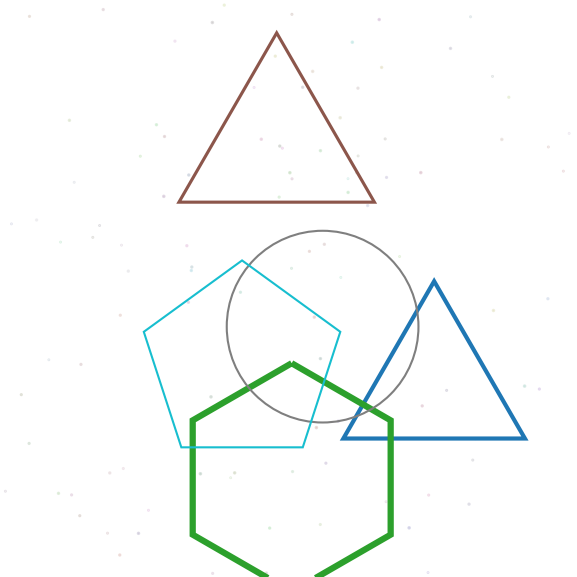[{"shape": "triangle", "thickness": 2, "radius": 0.91, "center": [0.752, 0.331]}, {"shape": "hexagon", "thickness": 3, "radius": 0.99, "center": [0.505, 0.172]}, {"shape": "triangle", "thickness": 1.5, "radius": 0.98, "center": [0.479, 0.747]}, {"shape": "circle", "thickness": 1, "radius": 0.83, "center": [0.559, 0.434]}, {"shape": "pentagon", "thickness": 1, "radius": 0.89, "center": [0.419, 0.369]}]